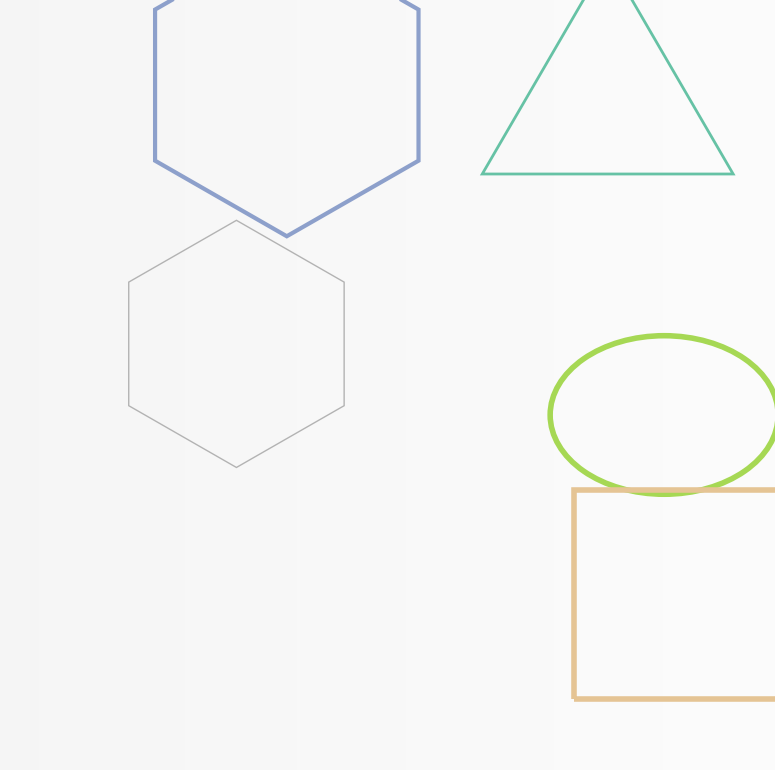[{"shape": "triangle", "thickness": 1, "radius": 0.93, "center": [0.784, 0.867]}, {"shape": "hexagon", "thickness": 1.5, "radius": 0.98, "center": [0.37, 0.889]}, {"shape": "oval", "thickness": 2, "radius": 0.74, "center": [0.857, 0.461]}, {"shape": "square", "thickness": 2, "radius": 0.68, "center": [0.877, 0.228]}, {"shape": "hexagon", "thickness": 0.5, "radius": 0.8, "center": [0.305, 0.553]}]